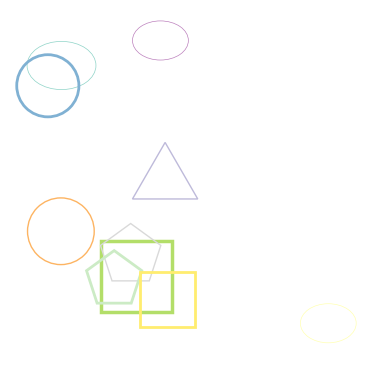[{"shape": "oval", "thickness": 0.5, "radius": 0.45, "center": [0.16, 0.83]}, {"shape": "oval", "thickness": 0.5, "radius": 0.36, "center": [0.853, 0.16]}, {"shape": "triangle", "thickness": 1, "radius": 0.49, "center": [0.429, 0.532]}, {"shape": "circle", "thickness": 2, "radius": 0.4, "center": [0.124, 0.777]}, {"shape": "circle", "thickness": 1, "radius": 0.43, "center": [0.158, 0.399]}, {"shape": "square", "thickness": 2.5, "radius": 0.46, "center": [0.355, 0.282]}, {"shape": "pentagon", "thickness": 1, "radius": 0.41, "center": [0.339, 0.337]}, {"shape": "oval", "thickness": 0.5, "radius": 0.36, "center": [0.417, 0.895]}, {"shape": "pentagon", "thickness": 2, "radius": 0.38, "center": [0.297, 0.274]}, {"shape": "square", "thickness": 2, "radius": 0.35, "center": [0.436, 0.222]}]